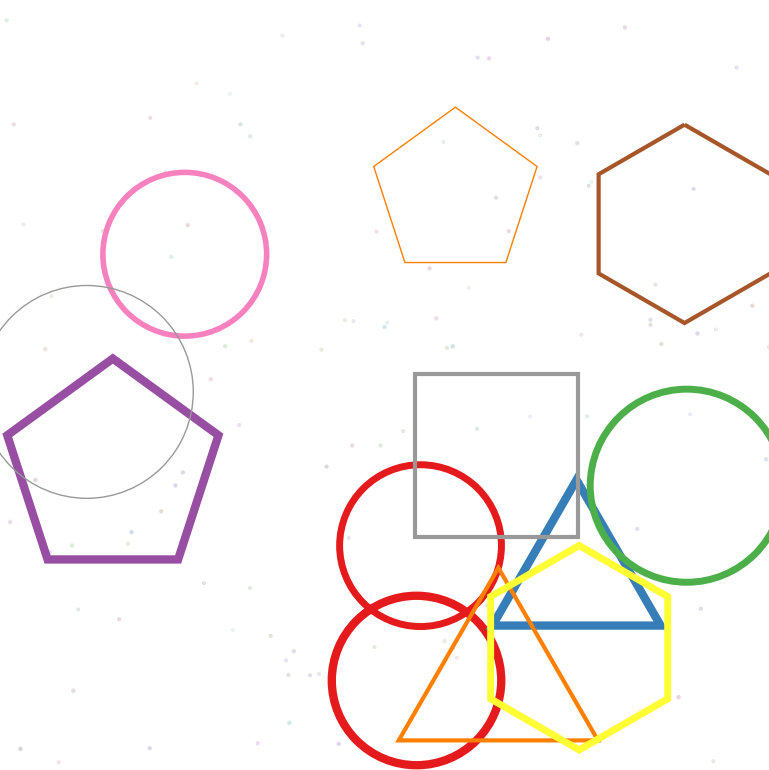[{"shape": "circle", "thickness": 3, "radius": 0.55, "center": [0.541, 0.116]}, {"shape": "circle", "thickness": 2.5, "radius": 0.53, "center": [0.546, 0.291]}, {"shape": "triangle", "thickness": 3, "radius": 0.63, "center": [0.749, 0.251]}, {"shape": "circle", "thickness": 2.5, "radius": 0.63, "center": [0.892, 0.369]}, {"shape": "pentagon", "thickness": 3, "radius": 0.72, "center": [0.147, 0.39]}, {"shape": "pentagon", "thickness": 0.5, "radius": 0.56, "center": [0.591, 0.749]}, {"shape": "triangle", "thickness": 1.5, "radius": 0.75, "center": [0.647, 0.113]}, {"shape": "hexagon", "thickness": 2.5, "radius": 0.66, "center": [0.752, 0.159]}, {"shape": "hexagon", "thickness": 1.5, "radius": 0.64, "center": [0.889, 0.709]}, {"shape": "circle", "thickness": 2, "radius": 0.53, "center": [0.24, 0.67]}, {"shape": "circle", "thickness": 0.5, "radius": 0.69, "center": [0.113, 0.491]}, {"shape": "square", "thickness": 1.5, "radius": 0.53, "center": [0.644, 0.408]}]